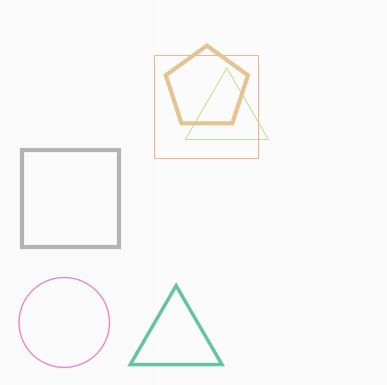[{"shape": "triangle", "thickness": 2.5, "radius": 0.68, "center": [0.455, 0.121]}, {"shape": "square", "thickness": 0.5, "radius": 0.67, "center": [0.531, 0.723]}, {"shape": "circle", "thickness": 1, "radius": 0.58, "center": [0.166, 0.162]}, {"shape": "triangle", "thickness": 0.5, "radius": 0.62, "center": [0.585, 0.7]}, {"shape": "pentagon", "thickness": 3, "radius": 0.56, "center": [0.534, 0.77]}, {"shape": "square", "thickness": 3, "radius": 0.63, "center": [0.182, 0.485]}]